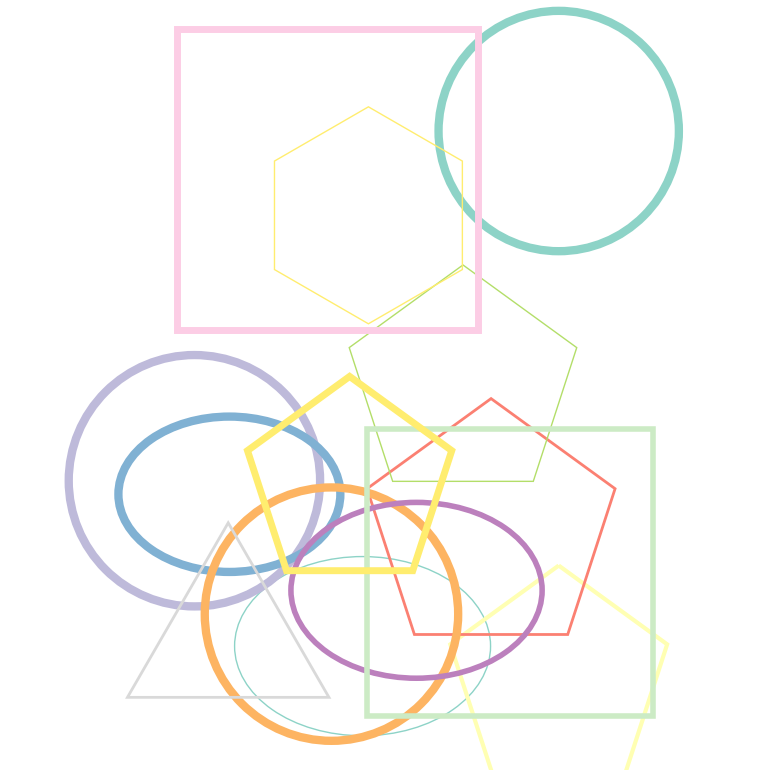[{"shape": "circle", "thickness": 3, "radius": 0.78, "center": [0.726, 0.83]}, {"shape": "oval", "thickness": 0.5, "radius": 0.83, "center": [0.471, 0.161]}, {"shape": "pentagon", "thickness": 1.5, "radius": 0.74, "center": [0.726, 0.117]}, {"shape": "circle", "thickness": 3, "radius": 0.82, "center": [0.252, 0.376]}, {"shape": "pentagon", "thickness": 1, "radius": 0.85, "center": [0.638, 0.313]}, {"shape": "oval", "thickness": 3, "radius": 0.72, "center": [0.298, 0.358]}, {"shape": "circle", "thickness": 3, "radius": 0.82, "center": [0.43, 0.202]}, {"shape": "pentagon", "thickness": 0.5, "radius": 0.78, "center": [0.601, 0.501]}, {"shape": "square", "thickness": 2.5, "radius": 0.98, "center": [0.426, 0.767]}, {"shape": "triangle", "thickness": 1, "radius": 0.76, "center": [0.296, 0.17]}, {"shape": "oval", "thickness": 2, "radius": 0.82, "center": [0.541, 0.233]}, {"shape": "square", "thickness": 2, "radius": 0.93, "center": [0.662, 0.257]}, {"shape": "hexagon", "thickness": 0.5, "radius": 0.7, "center": [0.478, 0.72]}, {"shape": "pentagon", "thickness": 2.5, "radius": 0.7, "center": [0.454, 0.372]}]